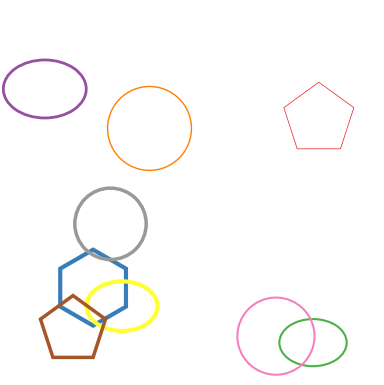[{"shape": "pentagon", "thickness": 0.5, "radius": 0.48, "center": [0.828, 0.691]}, {"shape": "hexagon", "thickness": 3, "radius": 0.49, "center": [0.242, 0.253]}, {"shape": "oval", "thickness": 1.5, "radius": 0.44, "center": [0.813, 0.11]}, {"shape": "oval", "thickness": 2, "radius": 0.54, "center": [0.116, 0.769]}, {"shape": "circle", "thickness": 1, "radius": 0.54, "center": [0.388, 0.666]}, {"shape": "oval", "thickness": 3, "radius": 0.46, "center": [0.317, 0.205]}, {"shape": "pentagon", "thickness": 2.5, "radius": 0.44, "center": [0.19, 0.144]}, {"shape": "circle", "thickness": 1.5, "radius": 0.5, "center": [0.717, 0.127]}, {"shape": "circle", "thickness": 2.5, "radius": 0.46, "center": [0.287, 0.419]}]